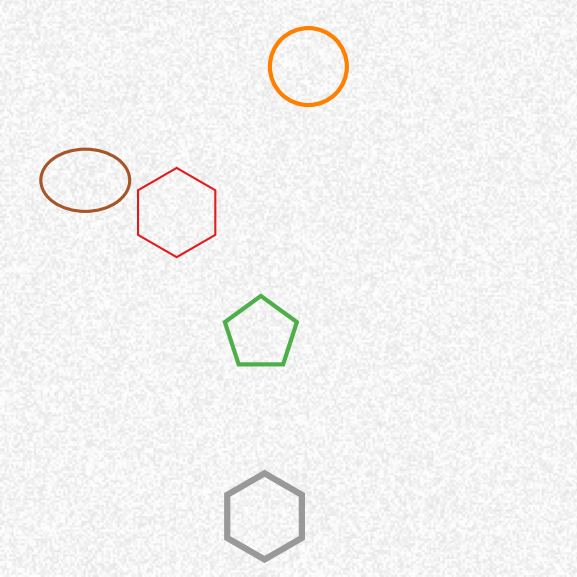[{"shape": "hexagon", "thickness": 1, "radius": 0.39, "center": [0.306, 0.631]}, {"shape": "pentagon", "thickness": 2, "radius": 0.33, "center": [0.452, 0.421]}, {"shape": "circle", "thickness": 2, "radius": 0.33, "center": [0.534, 0.884]}, {"shape": "oval", "thickness": 1.5, "radius": 0.38, "center": [0.148, 0.687]}, {"shape": "hexagon", "thickness": 3, "radius": 0.37, "center": [0.458, 0.105]}]